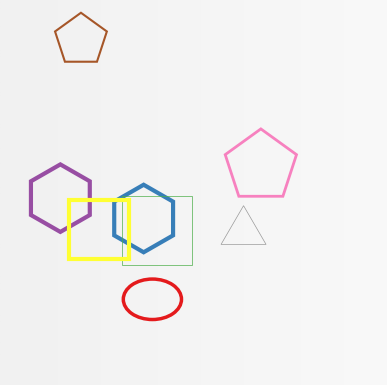[{"shape": "oval", "thickness": 2.5, "radius": 0.38, "center": [0.393, 0.223]}, {"shape": "hexagon", "thickness": 3, "radius": 0.44, "center": [0.371, 0.432]}, {"shape": "square", "thickness": 0.5, "radius": 0.45, "center": [0.406, 0.401]}, {"shape": "hexagon", "thickness": 3, "radius": 0.44, "center": [0.156, 0.485]}, {"shape": "square", "thickness": 3, "radius": 0.39, "center": [0.256, 0.404]}, {"shape": "pentagon", "thickness": 1.5, "radius": 0.35, "center": [0.209, 0.897]}, {"shape": "pentagon", "thickness": 2, "radius": 0.48, "center": [0.673, 0.568]}, {"shape": "triangle", "thickness": 0.5, "radius": 0.34, "center": [0.629, 0.399]}]